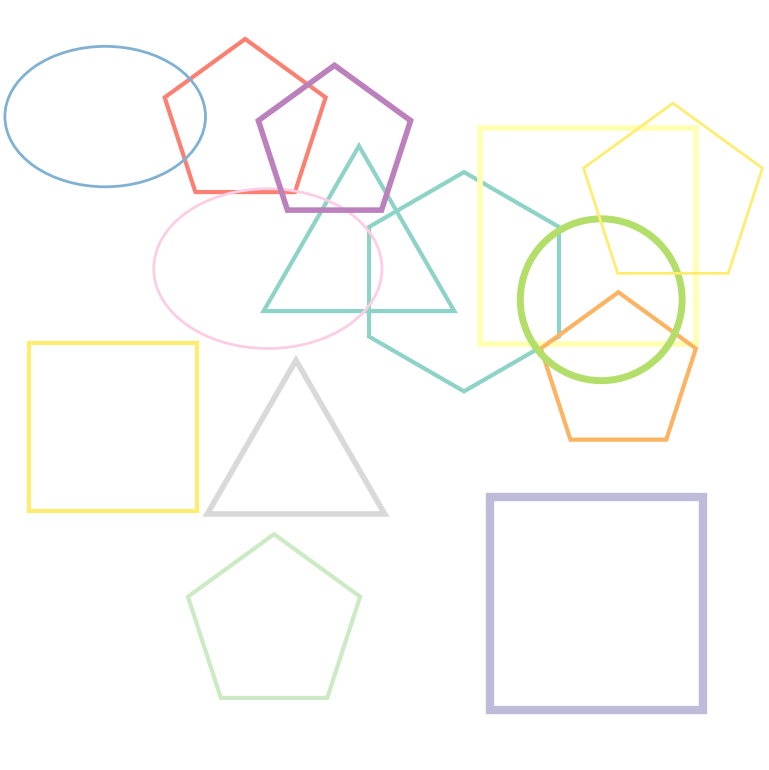[{"shape": "triangle", "thickness": 1.5, "radius": 0.71, "center": [0.466, 0.668]}, {"shape": "hexagon", "thickness": 1.5, "radius": 0.71, "center": [0.603, 0.634]}, {"shape": "square", "thickness": 2, "radius": 0.7, "center": [0.763, 0.693]}, {"shape": "square", "thickness": 3, "radius": 0.69, "center": [0.775, 0.216]}, {"shape": "pentagon", "thickness": 1.5, "radius": 0.55, "center": [0.318, 0.839]}, {"shape": "oval", "thickness": 1, "radius": 0.65, "center": [0.137, 0.849]}, {"shape": "pentagon", "thickness": 1.5, "radius": 0.53, "center": [0.803, 0.515]}, {"shape": "circle", "thickness": 2.5, "radius": 0.53, "center": [0.781, 0.611]}, {"shape": "oval", "thickness": 1, "radius": 0.74, "center": [0.348, 0.651]}, {"shape": "triangle", "thickness": 2, "radius": 0.67, "center": [0.384, 0.399]}, {"shape": "pentagon", "thickness": 2, "radius": 0.52, "center": [0.434, 0.811]}, {"shape": "pentagon", "thickness": 1.5, "radius": 0.59, "center": [0.356, 0.189]}, {"shape": "square", "thickness": 1.5, "radius": 0.55, "center": [0.146, 0.445]}, {"shape": "pentagon", "thickness": 1, "radius": 0.61, "center": [0.874, 0.744]}]